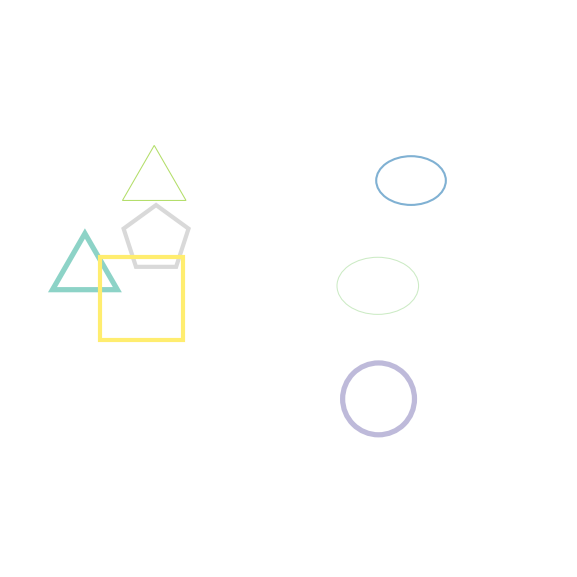[{"shape": "triangle", "thickness": 2.5, "radius": 0.32, "center": [0.147, 0.53]}, {"shape": "circle", "thickness": 2.5, "radius": 0.31, "center": [0.656, 0.308]}, {"shape": "oval", "thickness": 1, "radius": 0.3, "center": [0.712, 0.686]}, {"shape": "triangle", "thickness": 0.5, "radius": 0.32, "center": [0.267, 0.684]}, {"shape": "pentagon", "thickness": 2, "radius": 0.3, "center": [0.27, 0.585]}, {"shape": "oval", "thickness": 0.5, "radius": 0.35, "center": [0.654, 0.504]}, {"shape": "square", "thickness": 2, "radius": 0.36, "center": [0.245, 0.482]}]